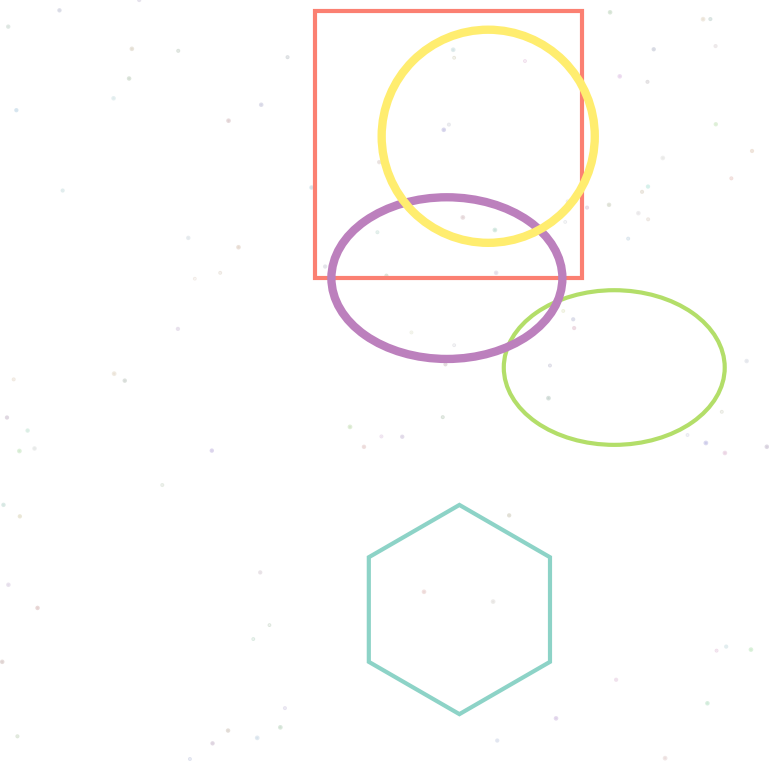[{"shape": "hexagon", "thickness": 1.5, "radius": 0.68, "center": [0.597, 0.208]}, {"shape": "square", "thickness": 1.5, "radius": 0.87, "center": [0.583, 0.812]}, {"shape": "oval", "thickness": 1.5, "radius": 0.72, "center": [0.798, 0.523]}, {"shape": "oval", "thickness": 3, "radius": 0.75, "center": [0.58, 0.639]}, {"shape": "circle", "thickness": 3, "radius": 0.69, "center": [0.634, 0.823]}]